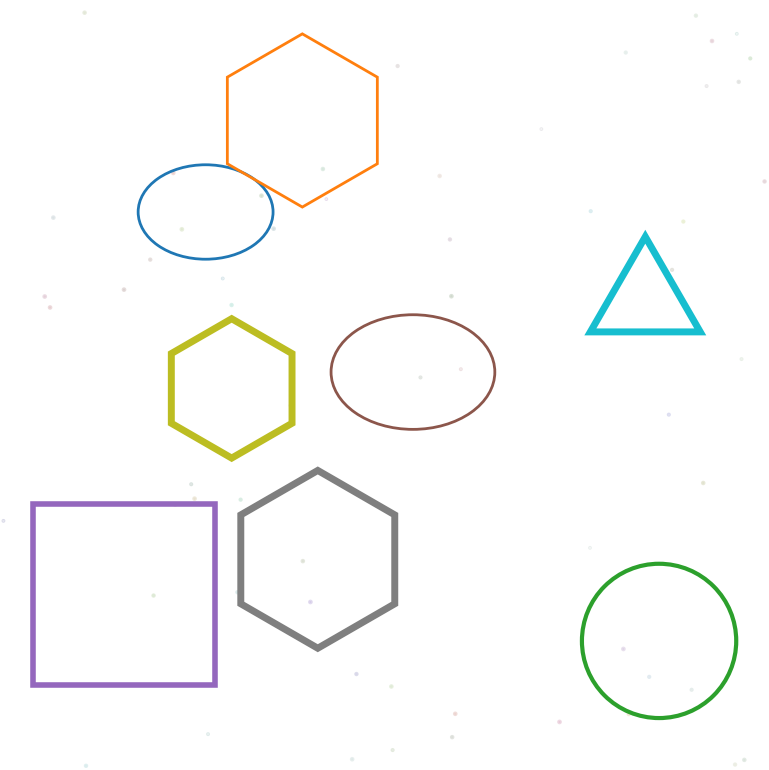[{"shape": "oval", "thickness": 1, "radius": 0.44, "center": [0.267, 0.725]}, {"shape": "hexagon", "thickness": 1, "radius": 0.56, "center": [0.393, 0.844]}, {"shape": "circle", "thickness": 1.5, "radius": 0.5, "center": [0.856, 0.168]}, {"shape": "square", "thickness": 2, "radius": 0.59, "center": [0.161, 0.228]}, {"shape": "oval", "thickness": 1, "radius": 0.53, "center": [0.536, 0.517]}, {"shape": "hexagon", "thickness": 2.5, "radius": 0.58, "center": [0.413, 0.274]}, {"shape": "hexagon", "thickness": 2.5, "radius": 0.45, "center": [0.301, 0.496]}, {"shape": "triangle", "thickness": 2.5, "radius": 0.41, "center": [0.838, 0.61]}]